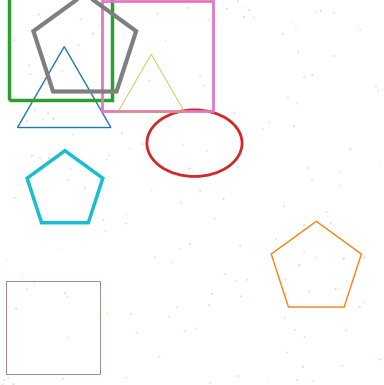[{"shape": "triangle", "thickness": 1, "radius": 0.7, "center": [0.167, 0.739]}, {"shape": "pentagon", "thickness": 1, "radius": 0.62, "center": [0.821, 0.302]}, {"shape": "square", "thickness": 2.5, "radius": 0.67, "center": [0.158, 0.874]}, {"shape": "oval", "thickness": 2, "radius": 0.62, "center": [0.505, 0.628]}, {"shape": "square", "thickness": 0.5, "radius": 0.61, "center": [0.137, 0.149]}, {"shape": "square", "thickness": 2, "radius": 0.72, "center": [0.409, 0.855]}, {"shape": "pentagon", "thickness": 3, "radius": 0.7, "center": [0.22, 0.876]}, {"shape": "triangle", "thickness": 0.5, "radius": 0.5, "center": [0.393, 0.759]}, {"shape": "pentagon", "thickness": 2.5, "radius": 0.52, "center": [0.169, 0.505]}]